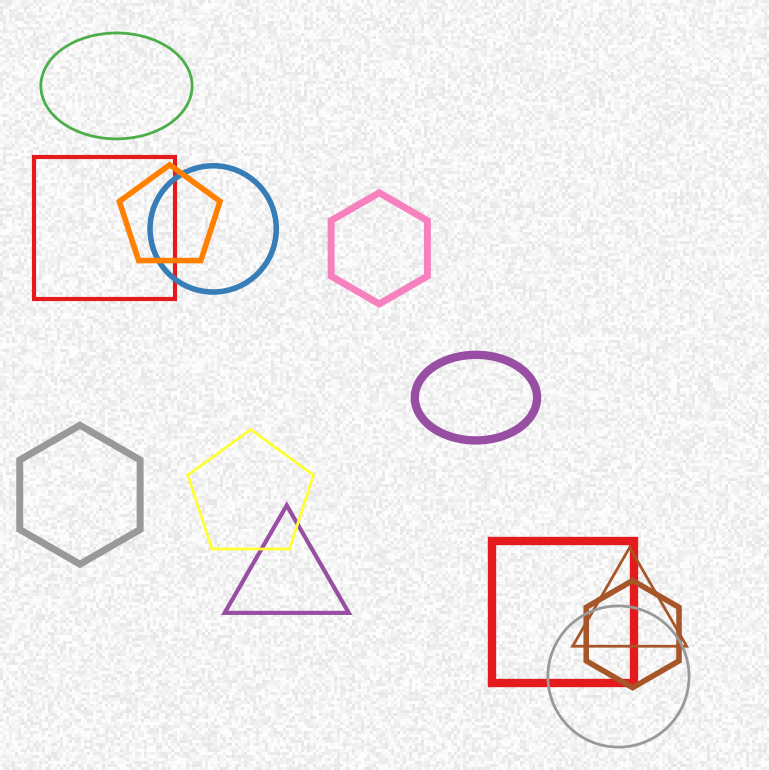[{"shape": "square", "thickness": 1.5, "radius": 0.46, "center": [0.136, 0.704]}, {"shape": "square", "thickness": 3, "radius": 0.46, "center": [0.731, 0.205]}, {"shape": "circle", "thickness": 2, "radius": 0.41, "center": [0.277, 0.703]}, {"shape": "oval", "thickness": 1, "radius": 0.49, "center": [0.151, 0.888]}, {"shape": "triangle", "thickness": 1.5, "radius": 0.47, "center": [0.372, 0.251]}, {"shape": "oval", "thickness": 3, "radius": 0.4, "center": [0.618, 0.484]}, {"shape": "pentagon", "thickness": 2, "radius": 0.34, "center": [0.22, 0.717]}, {"shape": "pentagon", "thickness": 1, "radius": 0.43, "center": [0.326, 0.356]}, {"shape": "triangle", "thickness": 1, "radius": 0.43, "center": [0.818, 0.203]}, {"shape": "hexagon", "thickness": 2, "radius": 0.35, "center": [0.822, 0.177]}, {"shape": "hexagon", "thickness": 2.5, "radius": 0.36, "center": [0.493, 0.677]}, {"shape": "hexagon", "thickness": 2.5, "radius": 0.45, "center": [0.104, 0.357]}, {"shape": "circle", "thickness": 1, "radius": 0.46, "center": [0.803, 0.121]}]